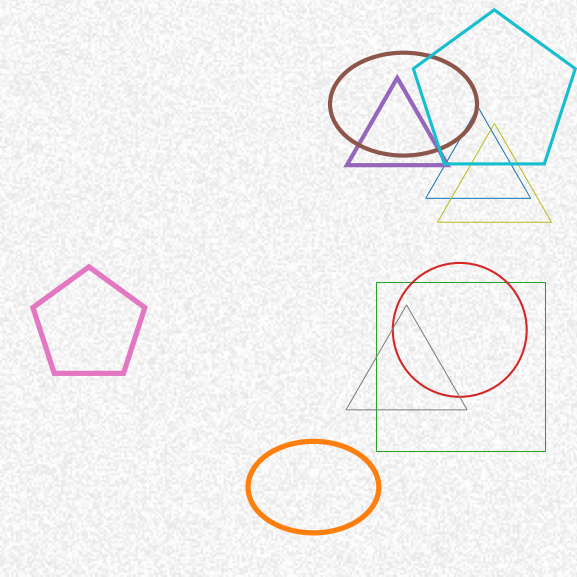[{"shape": "triangle", "thickness": 0.5, "radius": 0.52, "center": [0.828, 0.708]}, {"shape": "oval", "thickness": 2.5, "radius": 0.57, "center": [0.543, 0.156]}, {"shape": "square", "thickness": 0.5, "radius": 0.73, "center": [0.797, 0.365]}, {"shape": "circle", "thickness": 1, "radius": 0.58, "center": [0.796, 0.428]}, {"shape": "triangle", "thickness": 2, "radius": 0.5, "center": [0.688, 0.764]}, {"shape": "oval", "thickness": 2, "radius": 0.64, "center": [0.699, 0.819]}, {"shape": "pentagon", "thickness": 2.5, "radius": 0.51, "center": [0.154, 0.435]}, {"shape": "triangle", "thickness": 0.5, "radius": 0.61, "center": [0.704, 0.35]}, {"shape": "triangle", "thickness": 0.5, "radius": 0.57, "center": [0.856, 0.671]}, {"shape": "pentagon", "thickness": 1.5, "radius": 0.74, "center": [0.856, 0.835]}]